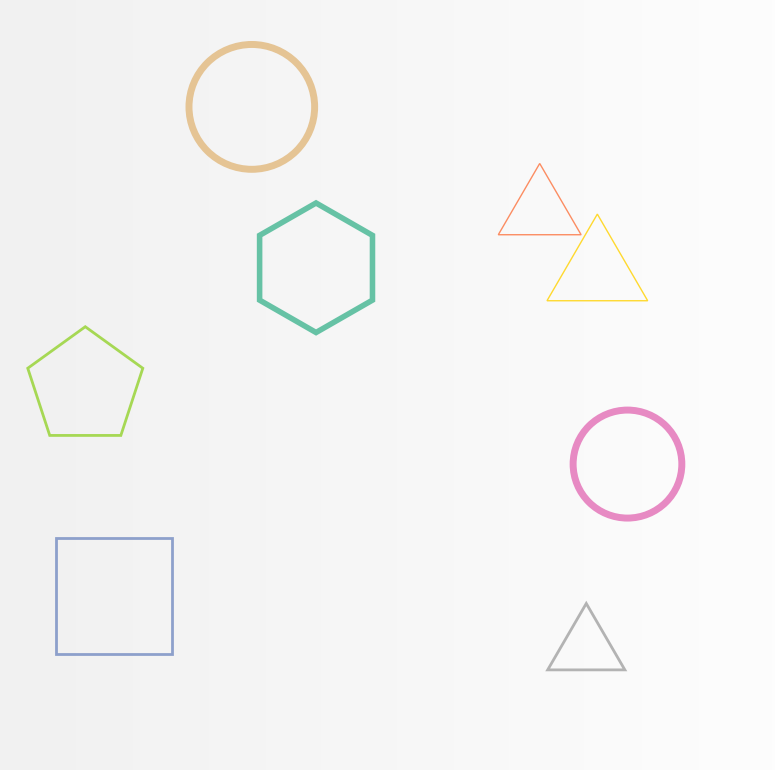[{"shape": "hexagon", "thickness": 2, "radius": 0.42, "center": [0.408, 0.652]}, {"shape": "triangle", "thickness": 0.5, "radius": 0.31, "center": [0.696, 0.726]}, {"shape": "square", "thickness": 1, "radius": 0.38, "center": [0.147, 0.226]}, {"shape": "circle", "thickness": 2.5, "radius": 0.35, "center": [0.81, 0.397]}, {"shape": "pentagon", "thickness": 1, "radius": 0.39, "center": [0.11, 0.498]}, {"shape": "triangle", "thickness": 0.5, "radius": 0.37, "center": [0.771, 0.647]}, {"shape": "circle", "thickness": 2.5, "radius": 0.41, "center": [0.325, 0.861]}, {"shape": "triangle", "thickness": 1, "radius": 0.29, "center": [0.756, 0.159]}]